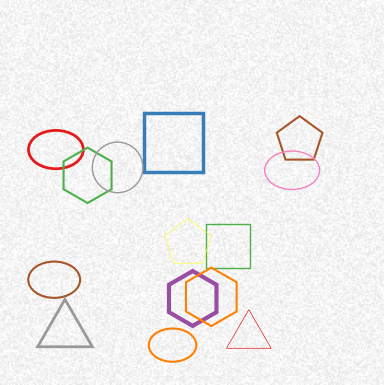[{"shape": "triangle", "thickness": 0.5, "radius": 0.33, "center": [0.646, 0.129]}, {"shape": "oval", "thickness": 2, "radius": 0.36, "center": [0.145, 0.612]}, {"shape": "square", "thickness": 2.5, "radius": 0.38, "center": [0.45, 0.631]}, {"shape": "hexagon", "thickness": 1.5, "radius": 0.36, "center": [0.227, 0.545]}, {"shape": "square", "thickness": 1, "radius": 0.29, "center": [0.593, 0.362]}, {"shape": "hexagon", "thickness": 3, "radius": 0.36, "center": [0.501, 0.225]}, {"shape": "hexagon", "thickness": 1.5, "radius": 0.38, "center": [0.549, 0.229]}, {"shape": "oval", "thickness": 1.5, "radius": 0.31, "center": [0.448, 0.104]}, {"shape": "pentagon", "thickness": 0.5, "radius": 0.32, "center": [0.488, 0.368]}, {"shape": "oval", "thickness": 1.5, "radius": 0.34, "center": [0.141, 0.273]}, {"shape": "pentagon", "thickness": 1.5, "radius": 0.31, "center": [0.778, 0.636]}, {"shape": "oval", "thickness": 1, "radius": 0.36, "center": [0.759, 0.558]}, {"shape": "triangle", "thickness": 2, "radius": 0.41, "center": [0.169, 0.14]}, {"shape": "circle", "thickness": 1, "radius": 0.33, "center": [0.306, 0.565]}]